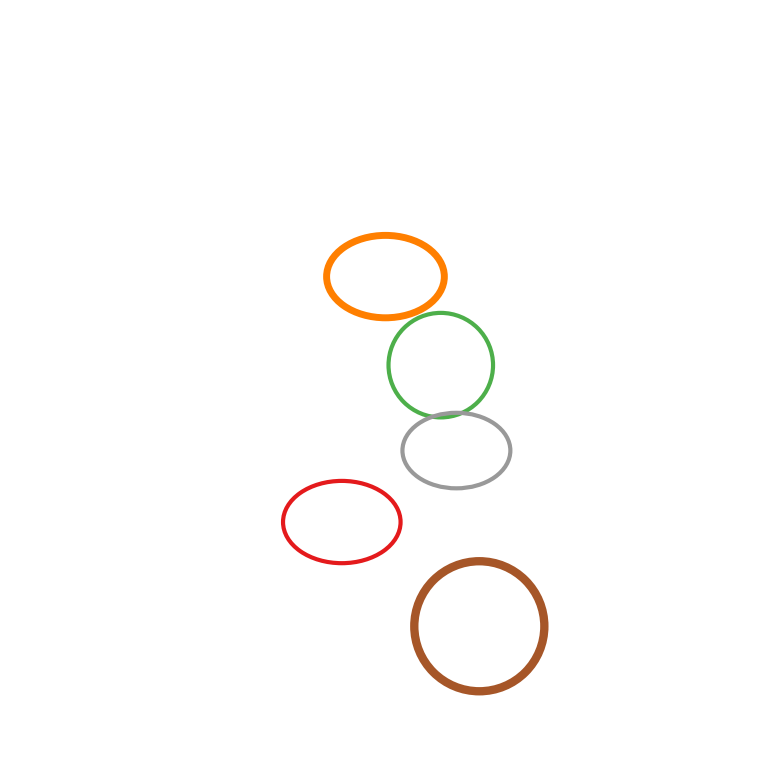[{"shape": "oval", "thickness": 1.5, "radius": 0.38, "center": [0.444, 0.322]}, {"shape": "circle", "thickness": 1.5, "radius": 0.34, "center": [0.572, 0.526]}, {"shape": "oval", "thickness": 2.5, "radius": 0.38, "center": [0.501, 0.641]}, {"shape": "circle", "thickness": 3, "radius": 0.42, "center": [0.622, 0.187]}, {"shape": "oval", "thickness": 1.5, "radius": 0.35, "center": [0.593, 0.415]}]